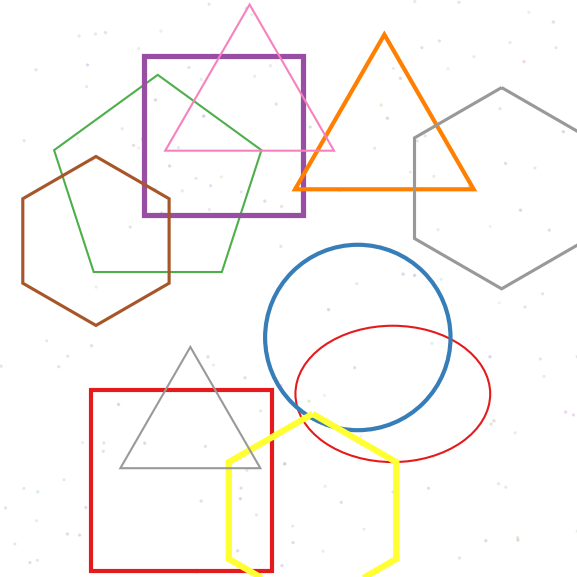[{"shape": "square", "thickness": 2, "radius": 0.79, "center": [0.314, 0.167]}, {"shape": "oval", "thickness": 1, "radius": 0.84, "center": [0.68, 0.317]}, {"shape": "circle", "thickness": 2, "radius": 0.8, "center": [0.62, 0.415]}, {"shape": "pentagon", "thickness": 1, "radius": 0.94, "center": [0.273, 0.681]}, {"shape": "square", "thickness": 2.5, "radius": 0.69, "center": [0.387, 0.764]}, {"shape": "triangle", "thickness": 2, "radius": 0.89, "center": [0.666, 0.761]}, {"shape": "hexagon", "thickness": 3, "radius": 0.84, "center": [0.541, 0.115]}, {"shape": "hexagon", "thickness": 1.5, "radius": 0.73, "center": [0.166, 0.582]}, {"shape": "triangle", "thickness": 1, "radius": 0.84, "center": [0.432, 0.823]}, {"shape": "triangle", "thickness": 1, "radius": 0.7, "center": [0.33, 0.258]}, {"shape": "hexagon", "thickness": 1.5, "radius": 0.87, "center": [0.869, 0.673]}]